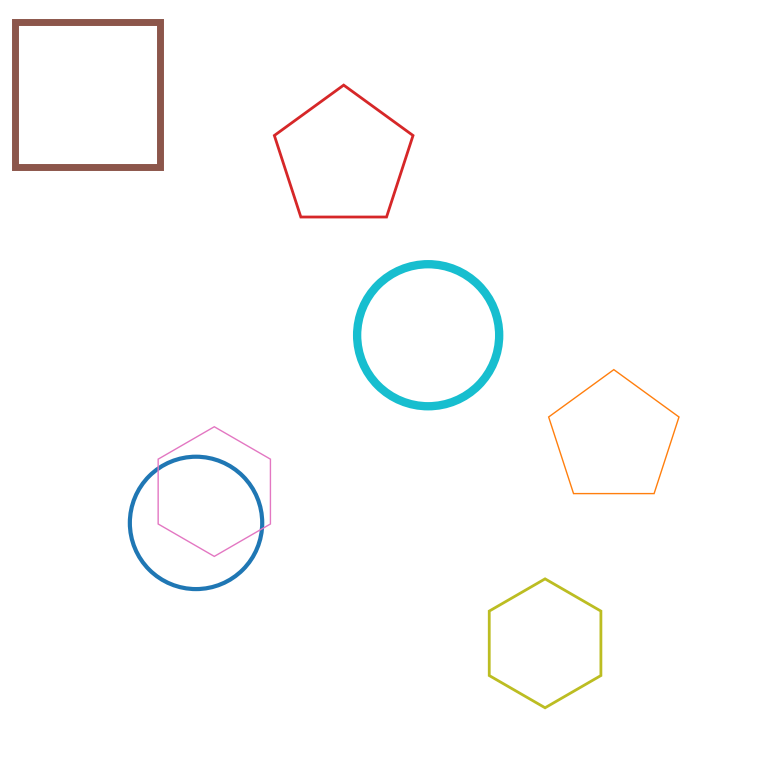[{"shape": "circle", "thickness": 1.5, "radius": 0.43, "center": [0.255, 0.321]}, {"shape": "pentagon", "thickness": 0.5, "radius": 0.44, "center": [0.797, 0.431]}, {"shape": "pentagon", "thickness": 1, "radius": 0.47, "center": [0.446, 0.795]}, {"shape": "square", "thickness": 2.5, "radius": 0.47, "center": [0.113, 0.877]}, {"shape": "hexagon", "thickness": 0.5, "radius": 0.42, "center": [0.278, 0.362]}, {"shape": "hexagon", "thickness": 1, "radius": 0.42, "center": [0.708, 0.165]}, {"shape": "circle", "thickness": 3, "radius": 0.46, "center": [0.556, 0.565]}]